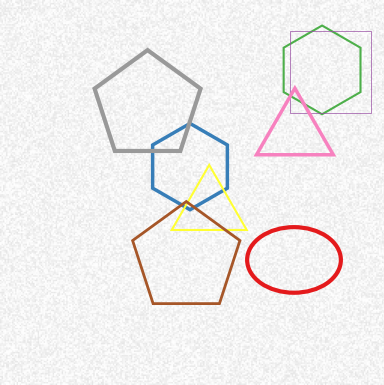[{"shape": "oval", "thickness": 3, "radius": 0.61, "center": [0.764, 0.325]}, {"shape": "hexagon", "thickness": 2.5, "radius": 0.56, "center": [0.494, 0.567]}, {"shape": "hexagon", "thickness": 1.5, "radius": 0.58, "center": [0.837, 0.818]}, {"shape": "square", "thickness": 0.5, "radius": 0.53, "center": [0.859, 0.813]}, {"shape": "triangle", "thickness": 1.5, "radius": 0.56, "center": [0.543, 0.459]}, {"shape": "pentagon", "thickness": 2, "radius": 0.73, "center": [0.484, 0.33]}, {"shape": "triangle", "thickness": 2.5, "radius": 0.58, "center": [0.766, 0.656]}, {"shape": "pentagon", "thickness": 3, "radius": 0.72, "center": [0.383, 0.725]}]